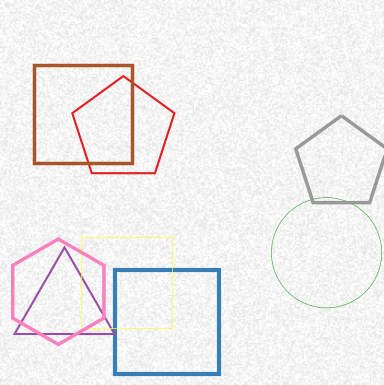[{"shape": "pentagon", "thickness": 1.5, "radius": 0.7, "center": [0.32, 0.663]}, {"shape": "square", "thickness": 3, "radius": 0.68, "center": [0.435, 0.165]}, {"shape": "circle", "thickness": 0.5, "radius": 0.72, "center": [0.848, 0.344]}, {"shape": "triangle", "thickness": 1.5, "radius": 0.75, "center": [0.168, 0.207]}, {"shape": "square", "thickness": 0.5, "radius": 0.59, "center": [0.329, 0.266]}, {"shape": "square", "thickness": 2.5, "radius": 0.63, "center": [0.215, 0.705]}, {"shape": "hexagon", "thickness": 2.5, "radius": 0.68, "center": [0.151, 0.242]}, {"shape": "pentagon", "thickness": 2.5, "radius": 0.62, "center": [0.887, 0.575]}]